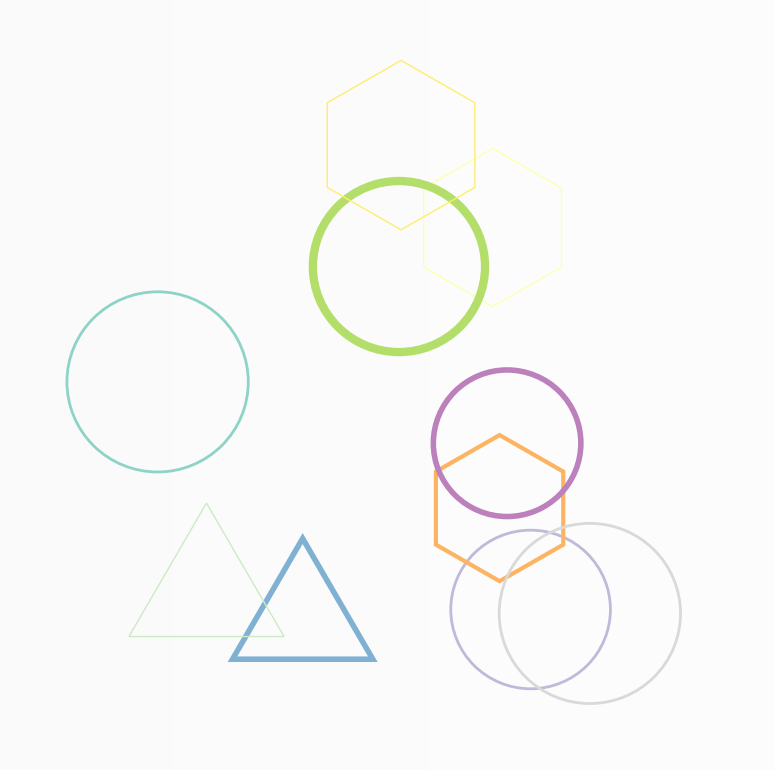[{"shape": "circle", "thickness": 1, "radius": 0.59, "center": [0.203, 0.504]}, {"shape": "hexagon", "thickness": 0.5, "radius": 0.51, "center": [0.636, 0.705]}, {"shape": "circle", "thickness": 1, "radius": 0.51, "center": [0.685, 0.208]}, {"shape": "triangle", "thickness": 2, "radius": 0.52, "center": [0.391, 0.196]}, {"shape": "hexagon", "thickness": 1.5, "radius": 0.47, "center": [0.645, 0.34]}, {"shape": "circle", "thickness": 3, "radius": 0.56, "center": [0.515, 0.654]}, {"shape": "circle", "thickness": 1, "radius": 0.58, "center": [0.761, 0.203]}, {"shape": "circle", "thickness": 2, "radius": 0.48, "center": [0.654, 0.424]}, {"shape": "triangle", "thickness": 0.5, "radius": 0.58, "center": [0.266, 0.231]}, {"shape": "hexagon", "thickness": 0.5, "radius": 0.55, "center": [0.518, 0.812]}]